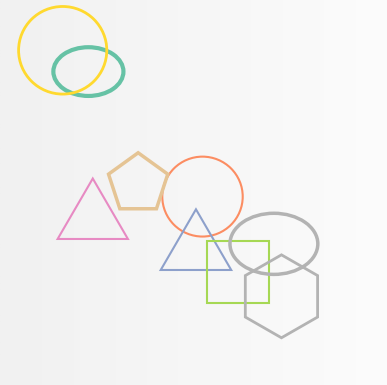[{"shape": "oval", "thickness": 3, "radius": 0.45, "center": [0.228, 0.814]}, {"shape": "circle", "thickness": 1.5, "radius": 0.52, "center": [0.523, 0.489]}, {"shape": "triangle", "thickness": 1.5, "radius": 0.53, "center": [0.506, 0.351]}, {"shape": "triangle", "thickness": 1.5, "radius": 0.52, "center": [0.239, 0.432]}, {"shape": "square", "thickness": 1.5, "radius": 0.4, "center": [0.615, 0.293]}, {"shape": "circle", "thickness": 2, "radius": 0.57, "center": [0.162, 0.869]}, {"shape": "pentagon", "thickness": 2.5, "radius": 0.4, "center": [0.357, 0.523]}, {"shape": "oval", "thickness": 2.5, "radius": 0.57, "center": [0.707, 0.367]}, {"shape": "hexagon", "thickness": 2, "radius": 0.54, "center": [0.726, 0.23]}]